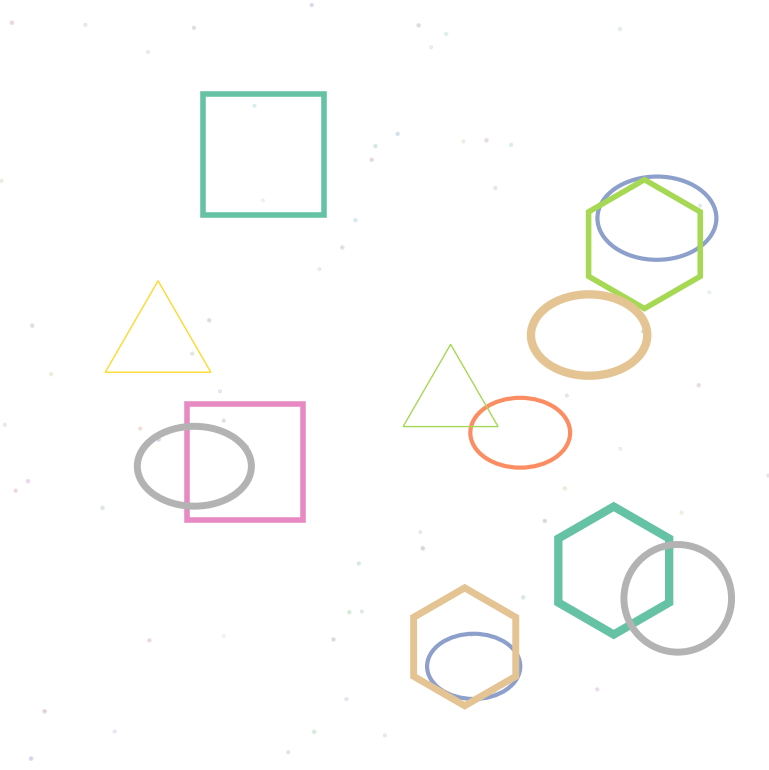[{"shape": "hexagon", "thickness": 3, "radius": 0.42, "center": [0.797, 0.259]}, {"shape": "square", "thickness": 2, "radius": 0.39, "center": [0.343, 0.799]}, {"shape": "oval", "thickness": 1.5, "radius": 0.32, "center": [0.676, 0.438]}, {"shape": "oval", "thickness": 1.5, "radius": 0.3, "center": [0.615, 0.135]}, {"shape": "oval", "thickness": 1.5, "radius": 0.39, "center": [0.853, 0.717]}, {"shape": "square", "thickness": 2, "radius": 0.38, "center": [0.319, 0.4]}, {"shape": "hexagon", "thickness": 2, "radius": 0.42, "center": [0.837, 0.683]}, {"shape": "triangle", "thickness": 0.5, "radius": 0.36, "center": [0.585, 0.482]}, {"shape": "triangle", "thickness": 0.5, "radius": 0.4, "center": [0.205, 0.556]}, {"shape": "hexagon", "thickness": 2.5, "radius": 0.38, "center": [0.603, 0.16]}, {"shape": "oval", "thickness": 3, "radius": 0.38, "center": [0.765, 0.565]}, {"shape": "oval", "thickness": 2.5, "radius": 0.37, "center": [0.252, 0.394]}, {"shape": "circle", "thickness": 2.5, "radius": 0.35, "center": [0.88, 0.223]}]